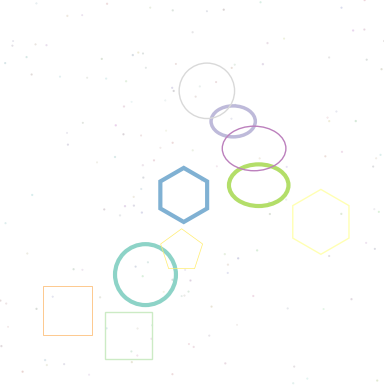[{"shape": "circle", "thickness": 3, "radius": 0.4, "center": [0.378, 0.287]}, {"shape": "hexagon", "thickness": 1, "radius": 0.42, "center": [0.833, 0.424]}, {"shape": "oval", "thickness": 2.5, "radius": 0.29, "center": [0.606, 0.685]}, {"shape": "hexagon", "thickness": 3, "radius": 0.35, "center": [0.477, 0.494]}, {"shape": "square", "thickness": 0.5, "radius": 0.32, "center": [0.175, 0.194]}, {"shape": "oval", "thickness": 3, "radius": 0.39, "center": [0.672, 0.519]}, {"shape": "circle", "thickness": 1, "radius": 0.36, "center": [0.537, 0.764]}, {"shape": "oval", "thickness": 1, "radius": 0.41, "center": [0.66, 0.614]}, {"shape": "square", "thickness": 1, "radius": 0.3, "center": [0.334, 0.128]}, {"shape": "pentagon", "thickness": 0.5, "radius": 0.29, "center": [0.472, 0.349]}]